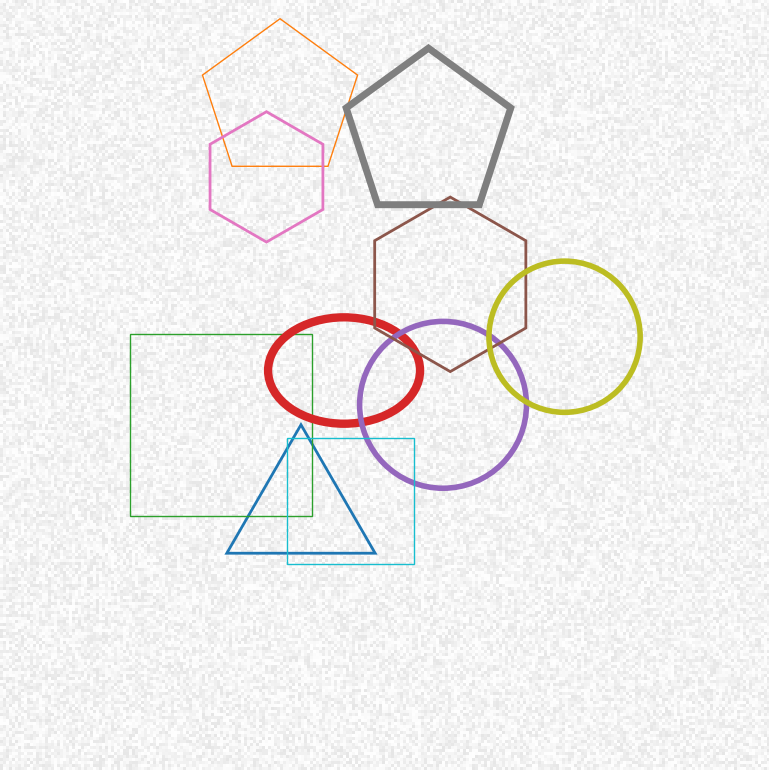[{"shape": "triangle", "thickness": 1, "radius": 0.56, "center": [0.391, 0.337]}, {"shape": "pentagon", "thickness": 0.5, "radius": 0.53, "center": [0.364, 0.87]}, {"shape": "square", "thickness": 0.5, "radius": 0.59, "center": [0.287, 0.448]}, {"shape": "oval", "thickness": 3, "radius": 0.49, "center": [0.447, 0.519]}, {"shape": "circle", "thickness": 2, "radius": 0.54, "center": [0.575, 0.474]}, {"shape": "hexagon", "thickness": 1, "radius": 0.57, "center": [0.585, 0.631]}, {"shape": "hexagon", "thickness": 1, "radius": 0.42, "center": [0.346, 0.77]}, {"shape": "pentagon", "thickness": 2.5, "radius": 0.56, "center": [0.556, 0.825]}, {"shape": "circle", "thickness": 2, "radius": 0.49, "center": [0.733, 0.563]}, {"shape": "square", "thickness": 0.5, "radius": 0.41, "center": [0.455, 0.35]}]